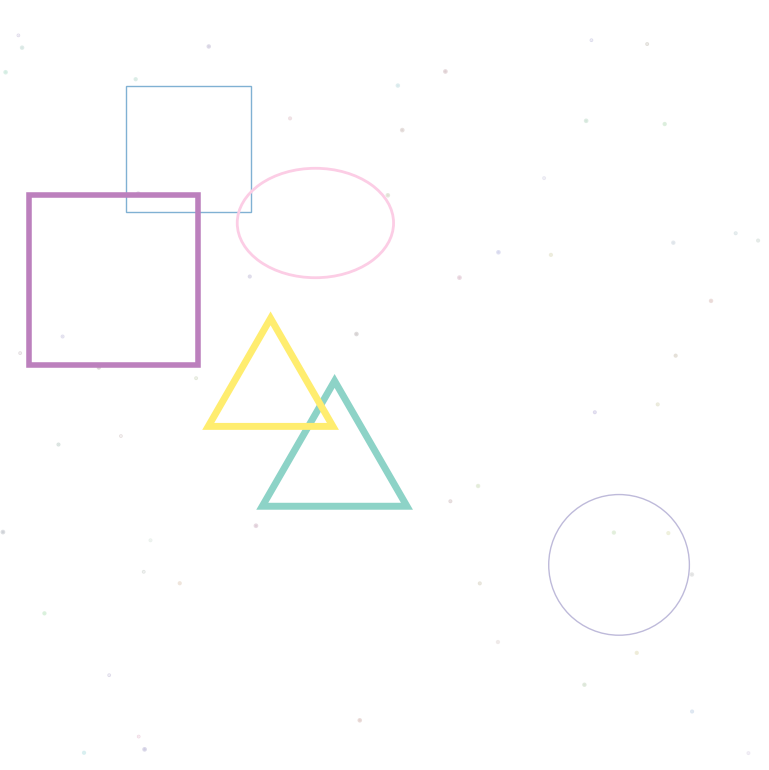[{"shape": "triangle", "thickness": 2.5, "radius": 0.54, "center": [0.435, 0.397]}, {"shape": "circle", "thickness": 0.5, "radius": 0.46, "center": [0.804, 0.266]}, {"shape": "square", "thickness": 0.5, "radius": 0.41, "center": [0.245, 0.807]}, {"shape": "oval", "thickness": 1, "radius": 0.51, "center": [0.41, 0.71]}, {"shape": "square", "thickness": 2, "radius": 0.55, "center": [0.147, 0.636]}, {"shape": "triangle", "thickness": 2.5, "radius": 0.47, "center": [0.351, 0.493]}]